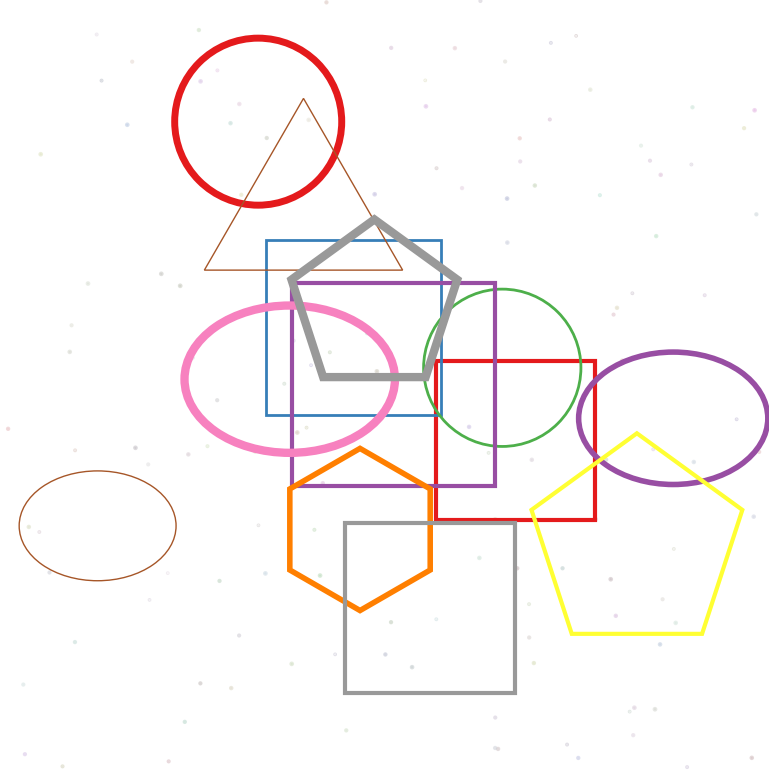[{"shape": "circle", "thickness": 2.5, "radius": 0.54, "center": [0.335, 0.842]}, {"shape": "square", "thickness": 1.5, "radius": 0.52, "center": [0.669, 0.428]}, {"shape": "square", "thickness": 1, "radius": 0.57, "center": [0.459, 0.574]}, {"shape": "circle", "thickness": 1, "radius": 0.51, "center": [0.652, 0.522]}, {"shape": "oval", "thickness": 2, "radius": 0.61, "center": [0.874, 0.457]}, {"shape": "square", "thickness": 1.5, "radius": 0.66, "center": [0.511, 0.501]}, {"shape": "hexagon", "thickness": 2, "radius": 0.53, "center": [0.468, 0.312]}, {"shape": "pentagon", "thickness": 1.5, "radius": 0.72, "center": [0.827, 0.293]}, {"shape": "oval", "thickness": 0.5, "radius": 0.51, "center": [0.127, 0.317]}, {"shape": "triangle", "thickness": 0.5, "radius": 0.74, "center": [0.394, 0.724]}, {"shape": "oval", "thickness": 3, "radius": 0.68, "center": [0.376, 0.508]}, {"shape": "square", "thickness": 1.5, "radius": 0.55, "center": [0.558, 0.21]}, {"shape": "pentagon", "thickness": 3, "radius": 0.57, "center": [0.486, 0.602]}]